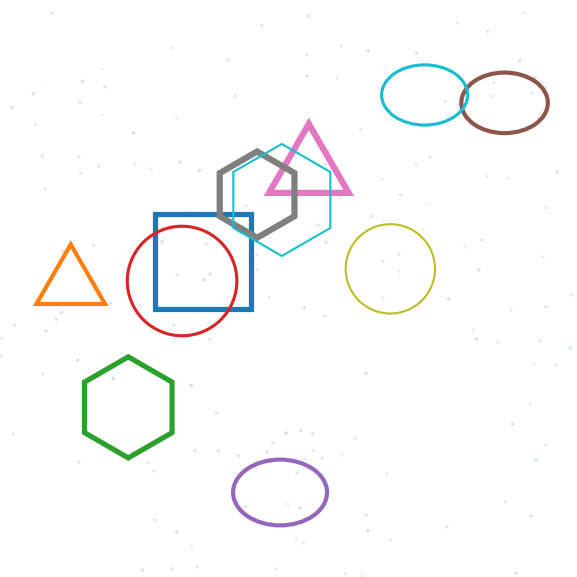[{"shape": "square", "thickness": 2.5, "radius": 0.41, "center": [0.351, 0.547]}, {"shape": "triangle", "thickness": 2, "radius": 0.34, "center": [0.122, 0.507]}, {"shape": "hexagon", "thickness": 2.5, "radius": 0.44, "center": [0.222, 0.294]}, {"shape": "circle", "thickness": 1.5, "radius": 0.47, "center": [0.315, 0.513]}, {"shape": "oval", "thickness": 2, "radius": 0.41, "center": [0.485, 0.146]}, {"shape": "oval", "thickness": 2, "radius": 0.37, "center": [0.874, 0.821]}, {"shape": "triangle", "thickness": 3, "radius": 0.4, "center": [0.535, 0.705]}, {"shape": "hexagon", "thickness": 3, "radius": 0.37, "center": [0.445, 0.662]}, {"shape": "circle", "thickness": 1, "radius": 0.39, "center": [0.676, 0.534]}, {"shape": "hexagon", "thickness": 1, "radius": 0.48, "center": [0.488, 0.653]}, {"shape": "oval", "thickness": 1.5, "radius": 0.37, "center": [0.735, 0.835]}]